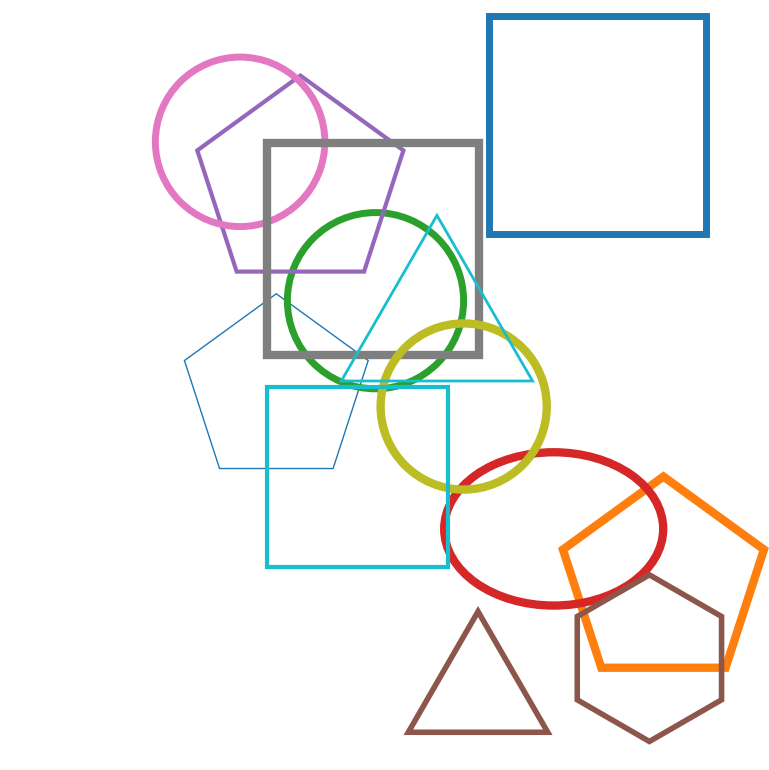[{"shape": "pentagon", "thickness": 0.5, "radius": 0.63, "center": [0.359, 0.493]}, {"shape": "square", "thickness": 2.5, "radius": 0.71, "center": [0.776, 0.838]}, {"shape": "pentagon", "thickness": 3, "radius": 0.69, "center": [0.862, 0.244]}, {"shape": "circle", "thickness": 2.5, "radius": 0.57, "center": [0.488, 0.609]}, {"shape": "oval", "thickness": 3, "radius": 0.71, "center": [0.719, 0.313]}, {"shape": "pentagon", "thickness": 1.5, "radius": 0.7, "center": [0.39, 0.761]}, {"shape": "triangle", "thickness": 2, "radius": 0.52, "center": [0.621, 0.101]}, {"shape": "hexagon", "thickness": 2, "radius": 0.54, "center": [0.843, 0.145]}, {"shape": "circle", "thickness": 2.5, "radius": 0.55, "center": [0.312, 0.816]}, {"shape": "square", "thickness": 3, "radius": 0.69, "center": [0.485, 0.676]}, {"shape": "circle", "thickness": 3, "radius": 0.54, "center": [0.602, 0.472]}, {"shape": "square", "thickness": 1.5, "radius": 0.59, "center": [0.464, 0.38]}, {"shape": "triangle", "thickness": 1, "radius": 0.72, "center": [0.567, 0.577]}]